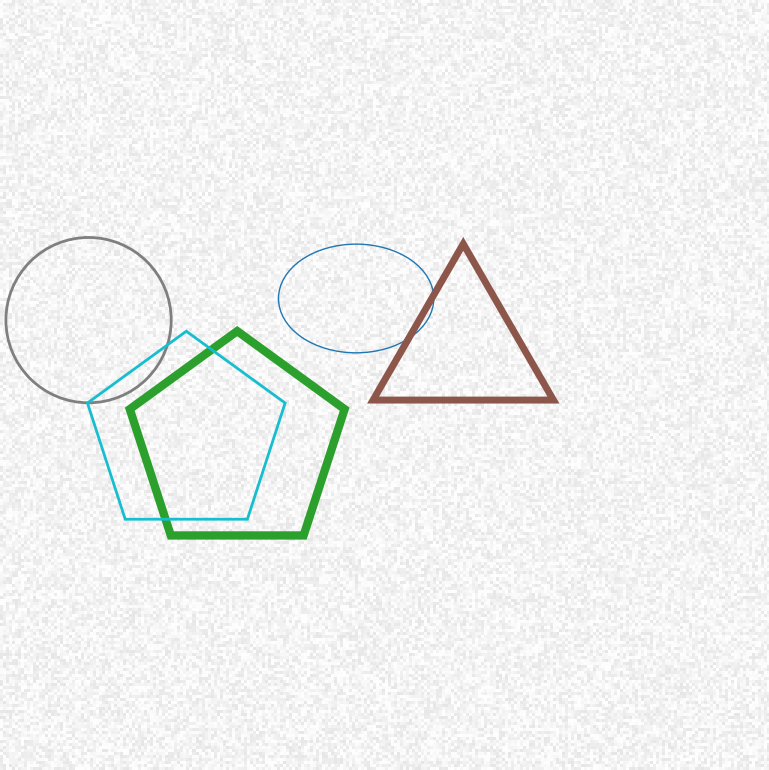[{"shape": "oval", "thickness": 0.5, "radius": 0.5, "center": [0.463, 0.612]}, {"shape": "pentagon", "thickness": 3, "radius": 0.73, "center": [0.308, 0.423]}, {"shape": "triangle", "thickness": 2.5, "radius": 0.68, "center": [0.602, 0.548]}, {"shape": "circle", "thickness": 1, "radius": 0.54, "center": [0.115, 0.584]}, {"shape": "pentagon", "thickness": 1, "radius": 0.67, "center": [0.242, 0.435]}]